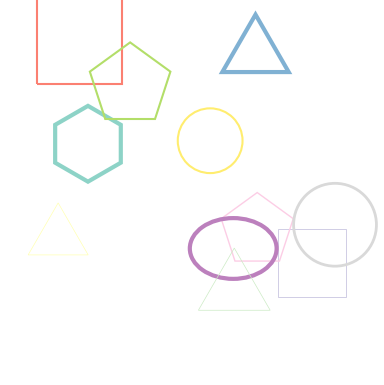[{"shape": "hexagon", "thickness": 3, "radius": 0.49, "center": [0.229, 0.627]}, {"shape": "triangle", "thickness": 0.5, "radius": 0.45, "center": [0.151, 0.383]}, {"shape": "square", "thickness": 0.5, "radius": 0.44, "center": [0.81, 0.317]}, {"shape": "square", "thickness": 1.5, "radius": 0.55, "center": [0.207, 0.893]}, {"shape": "triangle", "thickness": 3, "radius": 0.5, "center": [0.664, 0.863]}, {"shape": "pentagon", "thickness": 1.5, "radius": 0.55, "center": [0.338, 0.78]}, {"shape": "pentagon", "thickness": 1, "radius": 0.49, "center": [0.668, 0.402]}, {"shape": "circle", "thickness": 2, "radius": 0.54, "center": [0.87, 0.416]}, {"shape": "oval", "thickness": 3, "radius": 0.56, "center": [0.606, 0.355]}, {"shape": "triangle", "thickness": 0.5, "radius": 0.54, "center": [0.609, 0.248]}, {"shape": "circle", "thickness": 1.5, "radius": 0.42, "center": [0.546, 0.634]}]